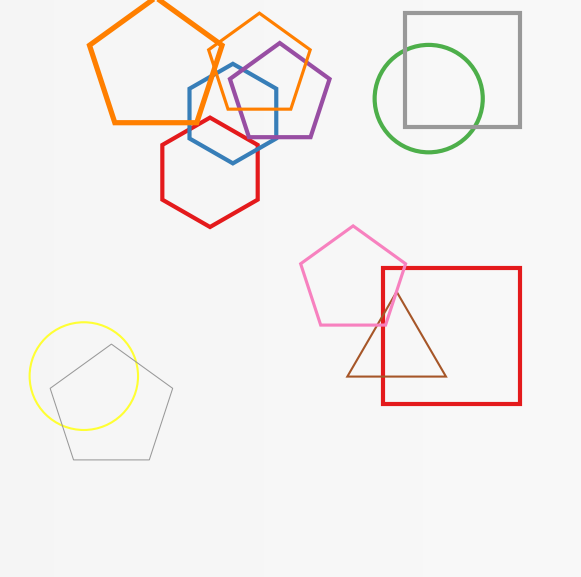[{"shape": "hexagon", "thickness": 2, "radius": 0.47, "center": [0.361, 0.701]}, {"shape": "square", "thickness": 2, "radius": 0.59, "center": [0.777, 0.417]}, {"shape": "hexagon", "thickness": 2, "radius": 0.43, "center": [0.401, 0.802]}, {"shape": "circle", "thickness": 2, "radius": 0.47, "center": [0.738, 0.828]}, {"shape": "pentagon", "thickness": 2, "radius": 0.45, "center": [0.481, 0.835]}, {"shape": "pentagon", "thickness": 2.5, "radius": 0.6, "center": [0.268, 0.884]}, {"shape": "pentagon", "thickness": 1.5, "radius": 0.46, "center": [0.446, 0.884]}, {"shape": "circle", "thickness": 1, "radius": 0.47, "center": [0.144, 0.348]}, {"shape": "triangle", "thickness": 1, "radius": 0.49, "center": [0.682, 0.396]}, {"shape": "pentagon", "thickness": 1.5, "radius": 0.47, "center": [0.608, 0.513]}, {"shape": "pentagon", "thickness": 0.5, "radius": 0.55, "center": [0.192, 0.292]}, {"shape": "square", "thickness": 2, "radius": 0.49, "center": [0.795, 0.877]}]